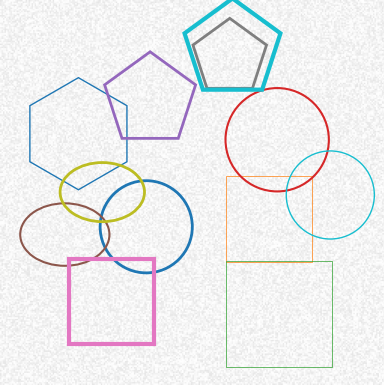[{"shape": "hexagon", "thickness": 1, "radius": 0.73, "center": [0.204, 0.653]}, {"shape": "circle", "thickness": 2, "radius": 0.6, "center": [0.38, 0.411]}, {"shape": "square", "thickness": 0.5, "radius": 0.56, "center": [0.699, 0.43]}, {"shape": "square", "thickness": 0.5, "radius": 0.69, "center": [0.725, 0.184]}, {"shape": "circle", "thickness": 1.5, "radius": 0.67, "center": [0.72, 0.637]}, {"shape": "pentagon", "thickness": 2, "radius": 0.62, "center": [0.39, 0.741]}, {"shape": "oval", "thickness": 1.5, "radius": 0.58, "center": [0.168, 0.391]}, {"shape": "square", "thickness": 3, "radius": 0.56, "center": [0.29, 0.216]}, {"shape": "pentagon", "thickness": 2, "radius": 0.5, "center": [0.597, 0.852]}, {"shape": "oval", "thickness": 2, "radius": 0.55, "center": [0.266, 0.501]}, {"shape": "pentagon", "thickness": 3, "radius": 0.65, "center": [0.604, 0.873]}, {"shape": "circle", "thickness": 1, "radius": 0.57, "center": [0.858, 0.494]}]